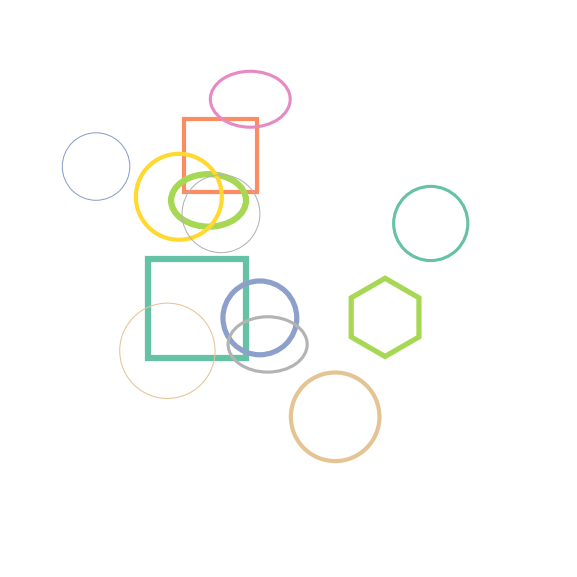[{"shape": "circle", "thickness": 1.5, "radius": 0.32, "center": [0.746, 0.612]}, {"shape": "square", "thickness": 3, "radius": 0.43, "center": [0.341, 0.465]}, {"shape": "square", "thickness": 2, "radius": 0.32, "center": [0.382, 0.73]}, {"shape": "circle", "thickness": 2.5, "radius": 0.32, "center": [0.45, 0.449]}, {"shape": "circle", "thickness": 0.5, "radius": 0.29, "center": [0.166, 0.711]}, {"shape": "oval", "thickness": 1.5, "radius": 0.35, "center": [0.433, 0.827]}, {"shape": "oval", "thickness": 3, "radius": 0.32, "center": [0.361, 0.652]}, {"shape": "hexagon", "thickness": 2.5, "radius": 0.34, "center": [0.667, 0.45]}, {"shape": "circle", "thickness": 2, "radius": 0.37, "center": [0.31, 0.658]}, {"shape": "circle", "thickness": 2, "radius": 0.38, "center": [0.58, 0.277]}, {"shape": "circle", "thickness": 0.5, "radius": 0.41, "center": [0.29, 0.392]}, {"shape": "oval", "thickness": 1.5, "radius": 0.34, "center": [0.463, 0.403]}, {"shape": "circle", "thickness": 0.5, "radius": 0.34, "center": [0.383, 0.629]}]